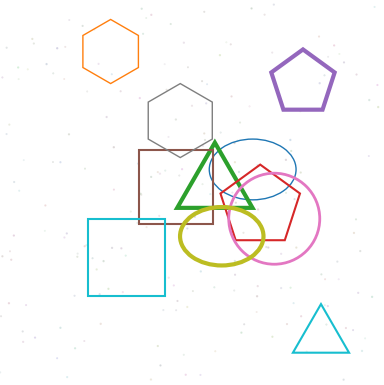[{"shape": "oval", "thickness": 1, "radius": 0.56, "center": [0.656, 0.56]}, {"shape": "hexagon", "thickness": 1, "radius": 0.42, "center": [0.287, 0.866]}, {"shape": "triangle", "thickness": 3, "radius": 0.56, "center": [0.558, 0.517]}, {"shape": "pentagon", "thickness": 1.5, "radius": 0.54, "center": [0.676, 0.464]}, {"shape": "pentagon", "thickness": 3, "radius": 0.43, "center": [0.787, 0.785]}, {"shape": "square", "thickness": 1.5, "radius": 0.48, "center": [0.456, 0.515]}, {"shape": "circle", "thickness": 2, "radius": 0.59, "center": [0.712, 0.432]}, {"shape": "hexagon", "thickness": 1, "radius": 0.48, "center": [0.468, 0.687]}, {"shape": "oval", "thickness": 3, "radius": 0.54, "center": [0.576, 0.386]}, {"shape": "square", "thickness": 1.5, "radius": 0.5, "center": [0.328, 0.331]}, {"shape": "triangle", "thickness": 1.5, "radius": 0.42, "center": [0.834, 0.126]}]